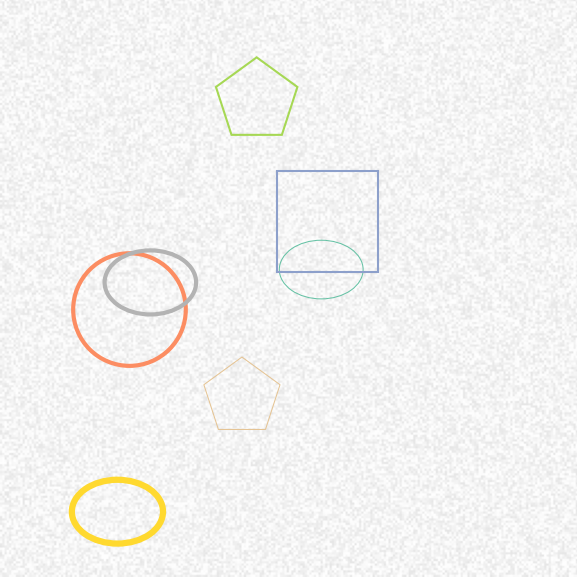[{"shape": "oval", "thickness": 0.5, "radius": 0.36, "center": [0.556, 0.532]}, {"shape": "circle", "thickness": 2, "radius": 0.49, "center": [0.224, 0.463]}, {"shape": "square", "thickness": 1, "radius": 0.44, "center": [0.567, 0.615]}, {"shape": "pentagon", "thickness": 1, "radius": 0.37, "center": [0.444, 0.826]}, {"shape": "oval", "thickness": 3, "radius": 0.39, "center": [0.203, 0.113]}, {"shape": "pentagon", "thickness": 0.5, "radius": 0.35, "center": [0.419, 0.312]}, {"shape": "oval", "thickness": 2, "radius": 0.4, "center": [0.26, 0.51]}]